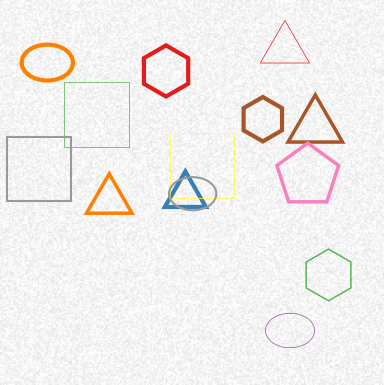[{"shape": "hexagon", "thickness": 3, "radius": 0.33, "center": [0.431, 0.816]}, {"shape": "triangle", "thickness": 0.5, "radius": 0.37, "center": [0.74, 0.873]}, {"shape": "triangle", "thickness": 3, "radius": 0.31, "center": [0.481, 0.493]}, {"shape": "hexagon", "thickness": 1, "radius": 0.34, "center": [0.853, 0.286]}, {"shape": "square", "thickness": 0.5, "radius": 0.42, "center": [0.25, 0.703]}, {"shape": "oval", "thickness": 0.5, "radius": 0.32, "center": [0.753, 0.142]}, {"shape": "oval", "thickness": 3, "radius": 0.33, "center": [0.123, 0.837]}, {"shape": "triangle", "thickness": 2.5, "radius": 0.34, "center": [0.284, 0.48]}, {"shape": "square", "thickness": 0.5, "radius": 0.42, "center": [0.524, 0.57]}, {"shape": "hexagon", "thickness": 3, "radius": 0.29, "center": [0.683, 0.69]}, {"shape": "triangle", "thickness": 2.5, "radius": 0.41, "center": [0.819, 0.672]}, {"shape": "pentagon", "thickness": 2.5, "radius": 0.42, "center": [0.799, 0.544]}, {"shape": "oval", "thickness": 1.5, "radius": 0.31, "center": [0.5, 0.497]}, {"shape": "square", "thickness": 1.5, "radius": 0.42, "center": [0.102, 0.561]}]